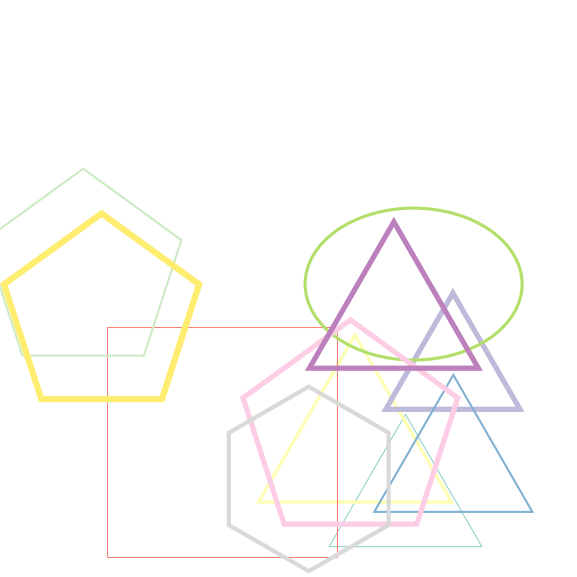[{"shape": "triangle", "thickness": 0.5, "radius": 0.76, "center": [0.702, 0.129]}, {"shape": "triangle", "thickness": 1.5, "radius": 0.97, "center": [0.615, 0.226]}, {"shape": "triangle", "thickness": 2.5, "radius": 0.67, "center": [0.784, 0.357]}, {"shape": "square", "thickness": 0.5, "radius": 1.0, "center": [0.385, 0.234]}, {"shape": "triangle", "thickness": 1, "radius": 0.79, "center": [0.785, 0.192]}, {"shape": "oval", "thickness": 1.5, "radius": 0.94, "center": [0.716, 0.507]}, {"shape": "pentagon", "thickness": 2.5, "radius": 0.98, "center": [0.607, 0.25]}, {"shape": "hexagon", "thickness": 2, "radius": 0.8, "center": [0.535, 0.17]}, {"shape": "triangle", "thickness": 2.5, "radius": 0.84, "center": [0.682, 0.446]}, {"shape": "pentagon", "thickness": 1, "radius": 0.89, "center": [0.144, 0.528]}, {"shape": "pentagon", "thickness": 3, "radius": 0.89, "center": [0.176, 0.452]}]